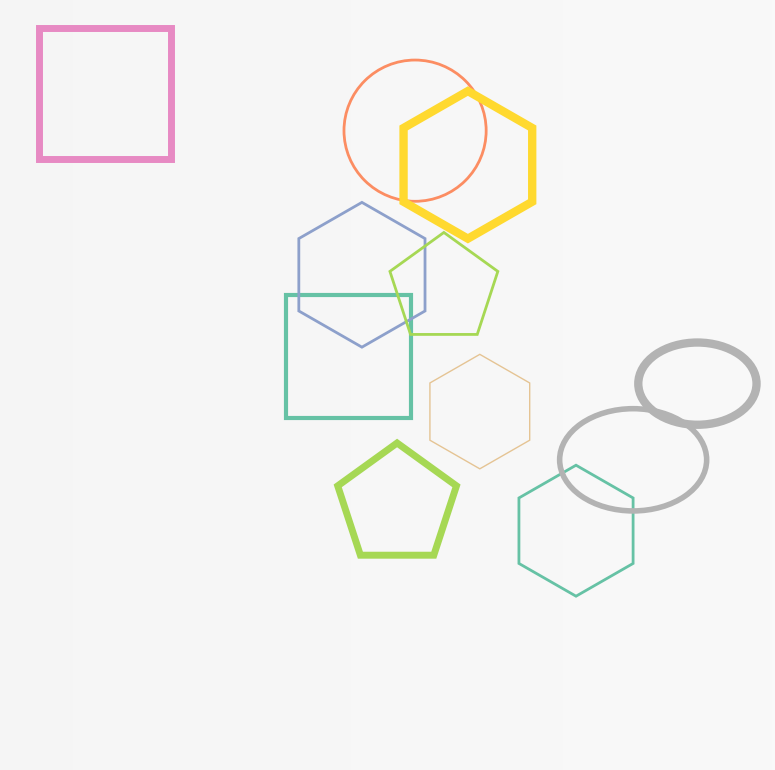[{"shape": "square", "thickness": 1.5, "radius": 0.4, "center": [0.45, 0.537]}, {"shape": "hexagon", "thickness": 1, "radius": 0.43, "center": [0.743, 0.311]}, {"shape": "circle", "thickness": 1, "radius": 0.46, "center": [0.536, 0.83]}, {"shape": "hexagon", "thickness": 1, "radius": 0.47, "center": [0.467, 0.643]}, {"shape": "square", "thickness": 2.5, "radius": 0.43, "center": [0.136, 0.879]}, {"shape": "pentagon", "thickness": 1, "radius": 0.37, "center": [0.573, 0.625]}, {"shape": "pentagon", "thickness": 2.5, "radius": 0.4, "center": [0.512, 0.344]}, {"shape": "hexagon", "thickness": 3, "radius": 0.48, "center": [0.604, 0.786]}, {"shape": "hexagon", "thickness": 0.5, "radius": 0.37, "center": [0.619, 0.465]}, {"shape": "oval", "thickness": 3, "radius": 0.38, "center": [0.9, 0.502]}, {"shape": "oval", "thickness": 2, "radius": 0.47, "center": [0.817, 0.403]}]